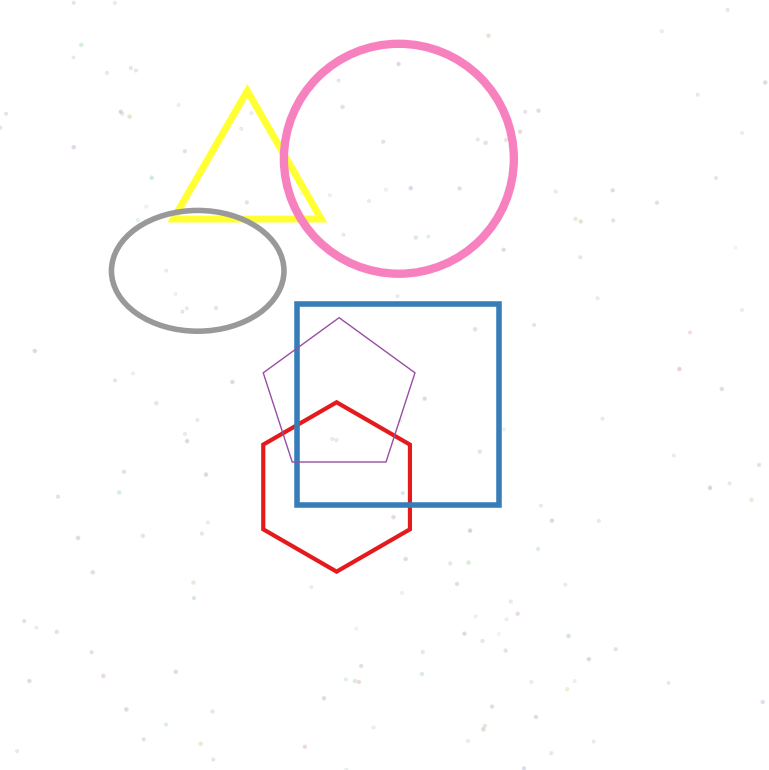[{"shape": "hexagon", "thickness": 1.5, "radius": 0.55, "center": [0.437, 0.368]}, {"shape": "square", "thickness": 2, "radius": 0.66, "center": [0.517, 0.475]}, {"shape": "pentagon", "thickness": 0.5, "radius": 0.52, "center": [0.44, 0.484]}, {"shape": "triangle", "thickness": 2.5, "radius": 0.55, "center": [0.321, 0.771]}, {"shape": "circle", "thickness": 3, "radius": 0.75, "center": [0.518, 0.794]}, {"shape": "oval", "thickness": 2, "radius": 0.56, "center": [0.257, 0.648]}]